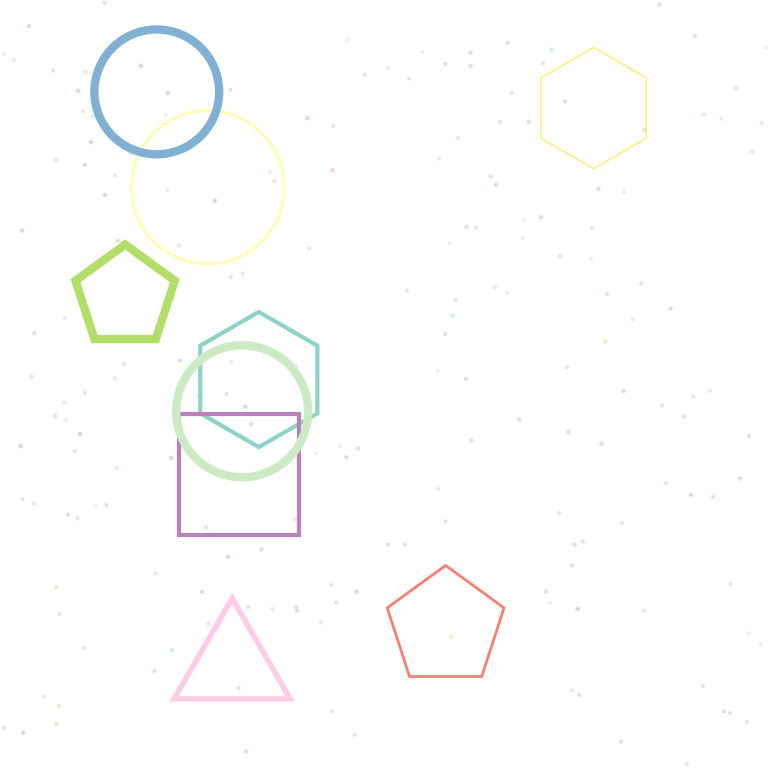[{"shape": "hexagon", "thickness": 1.5, "radius": 0.44, "center": [0.336, 0.507]}, {"shape": "circle", "thickness": 1, "radius": 0.5, "center": [0.27, 0.757]}, {"shape": "pentagon", "thickness": 1, "radius": 0.4, "center": [0.579, 0.186]}, {"shape": "circle", "thickness": 3, "radius": 0.41, "center": [0.204, 0.881]}, {"shape": "pentagon", "thickness": 3, "radius": 0.34, "center": [0.163, 0.615]}, {"shape": "triangle", "thickness": 2, "radius": 0.43, "center": [0.301, 0.136]}, {"shape": "square", "thickness": 1.5, "radius": 0.39, "center": [0.311, 0.384]}, {"shape": "circle", "thickness": 3, "radius": 0.43, "center": [0.315, 0.466]}, {"shape": "hexagon", "thickness": 0.5, "radius": 0.39, "center": [0.771, 0.86]}]